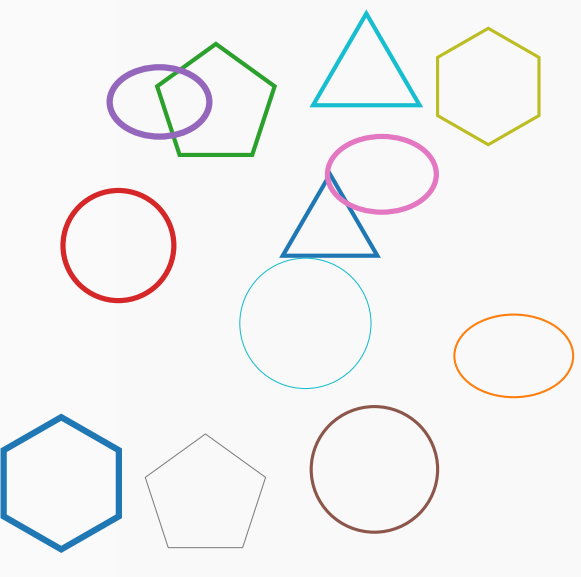[{"shape": "triangle", "thickness": 2, "radius": 0.47, "center": [0.568, 0.603]}, {"shape": "hexagon", "thickness": 3, "radius": 0.57, "center": [0.105, 0.162]}, {"shape": "oval", "thickness": 1, "radius": 0.51, "center": [0.884, 0.383]}, {"shape": "pentagon", "thickness": 2, "radius": 0.53, "center": [0.371, 0.817]}, {"shape": "circle", "thickness": 2.5, "radius": 0.48, "center": [0.204, 0.574]}, {"shape": "oval", "thickness": 3, "radius": 0.43, "center": [0.274, 0.823]}, {"shape": "circle", "thickness": 1.5, "radius": 0.54, "center": [0.644, 0.186]}, {"shape": "oval", "thickness": 2.5, "radius": 0.47, "center": [0.657, 0.697]}, {"shape": "pentagon", "thickness": 0.5, "radius": 0.54, "center": [0.353, 0.139]}, {"shape": "hexagon", "thickness": 1.5, "radius": 0.5, "center": [0.84, 0.849]}, {"shape": "triangle", "thickness": 2, "radius": 0.53, "center": [0.63, 0.87]}, {"shape": "circle", "thickness": 0.5, "radius": 0.56, "center": [0.525, 0.439]}]